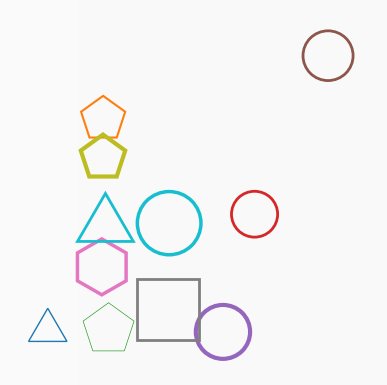[{"shape": "triangle", "thickness": 1, "radius": 0.29, "center": [0.123, 0.142]}, {"shape": "pentagon", "thickness": 1.5, "radius": 0.3, "center": [0.266, 0.691]}, {"shape": "pentagon", "thickness": 0.5, "radius": 0.35, "center": [0.28, 0.145]}, {"shape": "circle", "thickness": 2, "radius": 0.3, "center": [0.657, 0.444]}, {"shape": "circle", "thickness": 3, "radius": 0.35, "center": [0.575, 0.138]}, {"shape": "circle", "thickness": 2, "radius": 0.32, "center": [0.847, 0.855]}, {"shape": "hexagon", "thickness": 2.5, "radius": 0.36, "center": [0.263, 0.307]}, {"shape": "square", "thickness": 2, "radius": 0.4, "center": [0.434, 0.196]}, {"shape": "pentagon", "thickness": 3, "radius": 0.3, "center": [0.266, 0.59]}, {"shape": "triangle", "thickness": 2, "radius": 0.42, "center": [0.272, 0.414]}, {"shape": "circle", "thickness": 2.5, "radius": 0.41, "center": [0.437, 0.42]}]